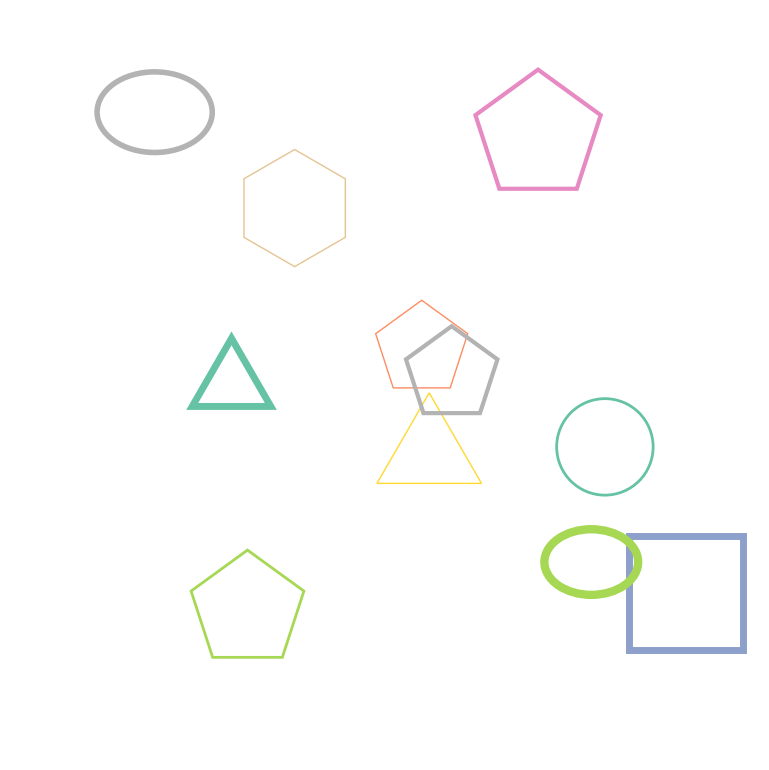[{"shape": "triangle", "thickness": 2.5, "radius": 0.29, "center": [0.301, 0.502]}, {"shape": "circle", "thickness": 1, "radius": 0.31, "center": [0.786, 0.42]}, {"shape": "pentagon", "thickness": 0.5, "radius": 0.31, "center": [0.548, 0.547]}, {"shape": "square", "thickness": 2.5, "radius": 0.37, "center": [0.891, 0.229]}, {"shape": "pentagon", "thickness": 1.5, "radius": 0.43, "center": [0.699, 0.824]}, {"shape": "oval", "thickness": 3, "radius": 0.3, "center": [0.768, 0.27]}, {"shape": "pentagon", "thickness": 1, "radius": 0.38, "center": [0.321, 0.209]}, {"shape": "triangle", "thickness": 0.5, "radius": 0.39, "center": [0.557, 0.411]}, {"shape": "hexagon", "thickness": 0.5, "radius": 0.38, "center": [0.383, 0.73]}, {"shape": "oval", "thickness": 2, "radius": 0.37, "center": [0.201, 0.854]}, {"shape": "pentagon", "thickness": 1.5, "radius": 0.31, "center": [0.587, 0.514]}]